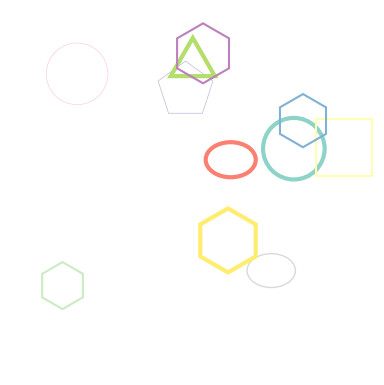[{"shape": "circle", "thickness": 3, "radius": 0.4, "center": [0.763, 0.614]}, {"shape": "square", "thickness": 1.5, "radius": 0.37, "center": [0.893, 0.616]}, {"shape": "pentagon", "thickness": 0.5, "radius": 0.37, "center": [0.482, 0.766]}, {"shape": "oval", "thickness": 3, "radius": 0.33, "center": [0.599, 0.585]}, {"shape": "hexagon", "thickness": 1.5, "radius": 0.35, "center": [0.787, 0.687]}, {"shape": "triangle", "thickness": 3, "radius": 0.33, "center": [0.501, 0.835]}, {"shape": "circle", "thickness": 0.5, "radius": 0.4, "center": [0.2, 0.808]}, {"shape": "oval", "thickness": 1, "radius": 0.31, "center": [0.704, 0.297]}, {"shape": "hexagon", "thickness": 1.5, "radius": 0.39, "center": [0.527, 0.861]}, {"shape": "hexagon", "thickness": 1.5, "radius": 0.31, "center": [0.162, 0.258]}, {"shape": "hexagon", "thickness": 3, "radius": 0.42, "center": [0.592, 0.376]}]